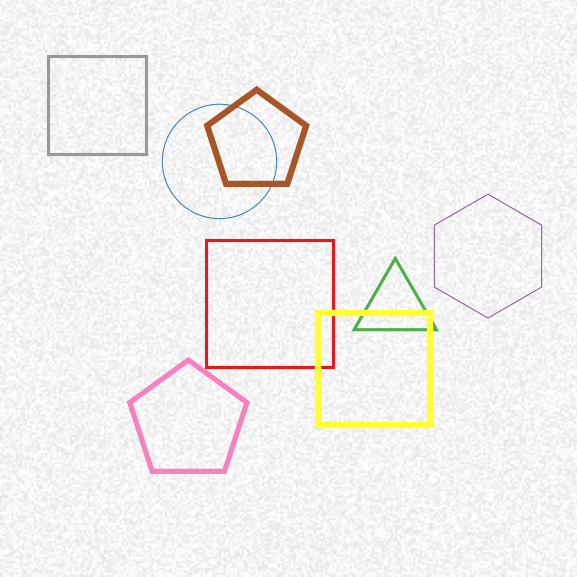[{"shape": "square", "thickness": 1.5, "radius": 0.55, "center": [0.466, 0.473]}, {"shape": "circle", "thickness": 0.5, "radius": 0.5, "center": [0.38, 0.72]}, {"shape": "triangle", "thickness": 1.5, "radius": 0.41, "center": [0.685, 0.469]}, {"shape": "hexagon", "thickness": 0.5, "radius": 0.54, "center": [0.845, 0.556]}, {"shape": "square", "thickness": 3, "radius": 0.48, "center": [0.648, 0.36]}, {"shape": "pentagon", "thickness": 3, "radius": 0.45, "center": [0.444, 0.754]}, {"shape": "pentagon", "thickness": 2.5, "radius": 0.53, "center": [0.326, 0.269]}, {"shape": "square", "thickness": 1.5, "radius": 0.42, "center": [0.168, 0.817]}]